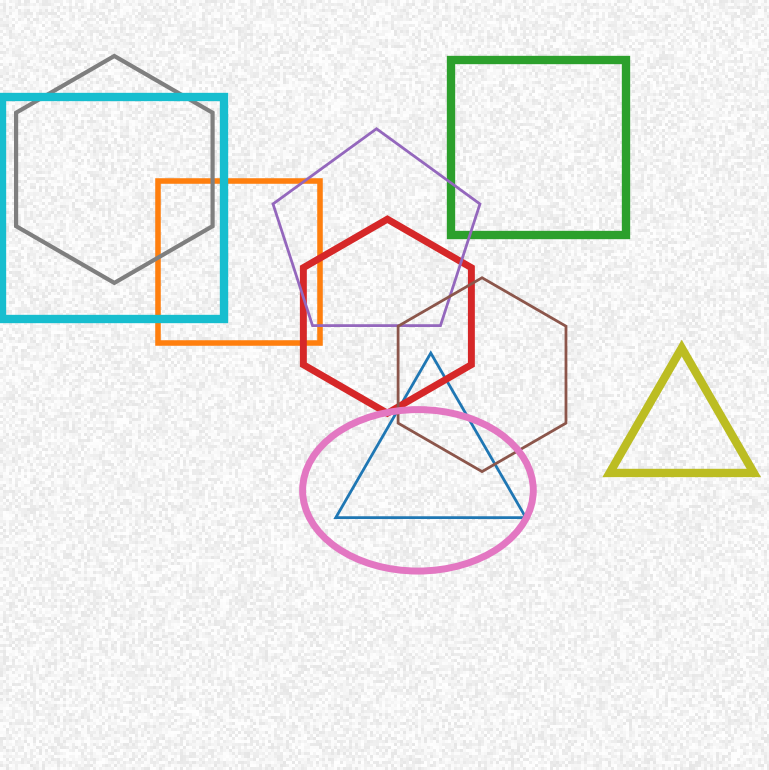[{"shape": "triangle", "thickness": 1, "radius": 0.71, "center": [0.559, 0.399]}, {"shape": "square", "thickness": 2, "radius": 0.53, "center": [0.311, 0.66]}, {"shape": "square", "thickness": 3, "radius": 0.57, "center": [0.7, 0.808]}, {"shape": "hexagon", "thickness": 2.5, "radius": 0.63, "center": [0.503, 0.589]}, {"shape": "pentagon", "thickness": 1, "radius": 0.71, "center": [0.489, 0.691]}, {"shape": "hexagon", "thickness": 1, "radius": 0.63, "center": [0.626, 0.513]}, {"shape": "oval", "thickness": 2.5, "radius": 0.75, "center": [0.543, 0.363]}, {"shape": "hexagon", "thickness": 1.5, "radius": 0.74, "center": [0.148, 0.78]}, {"shape": "triangle", "thickness": 3, "radius": 0.54, "center": [0.885, 0.44]}, {"shape": "square", "thickness": 3, "radius": 0.72, "center": [0.146, 0.729]}]